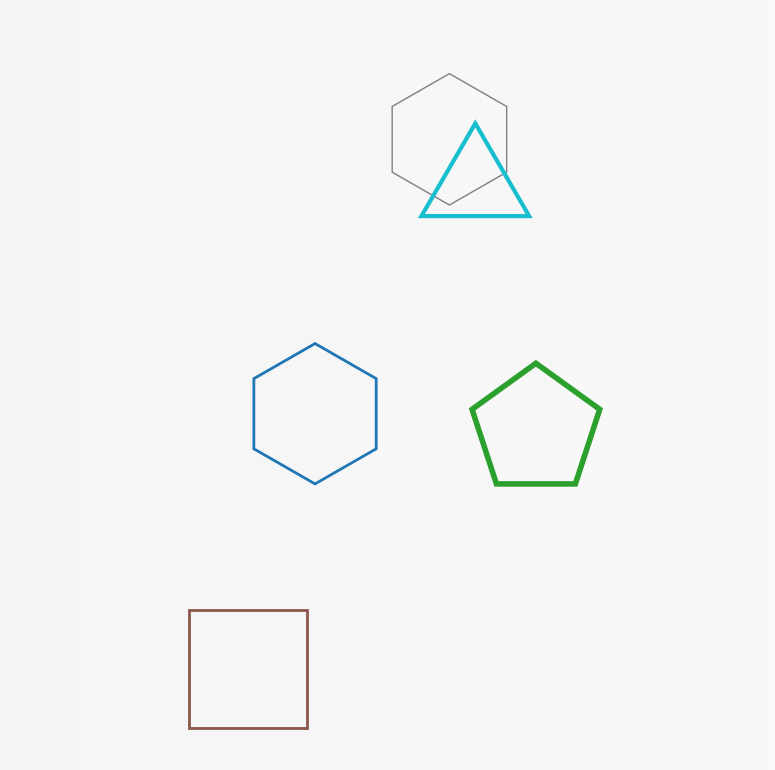[{"shape": "hexagon", "thickness": 1, "radius": 0.46, "center": [0.406, 0.463]}, {"shape": "pentagon", "thickness": 2, "radius": 0.43, "center": [0.691, 0.442]}, {"shape": "square", "thickness": 1, "radius": 0.38, "center": [0.32, 0.131]}, {"shape": "hexagon", "thickness": 0.5, "radius": 0.43, "center": [0.58, 0.819]}, {"shape": "triangle", "thickness": 1.5, "radius": 0.4, "center": [0.613, 0.759]}]